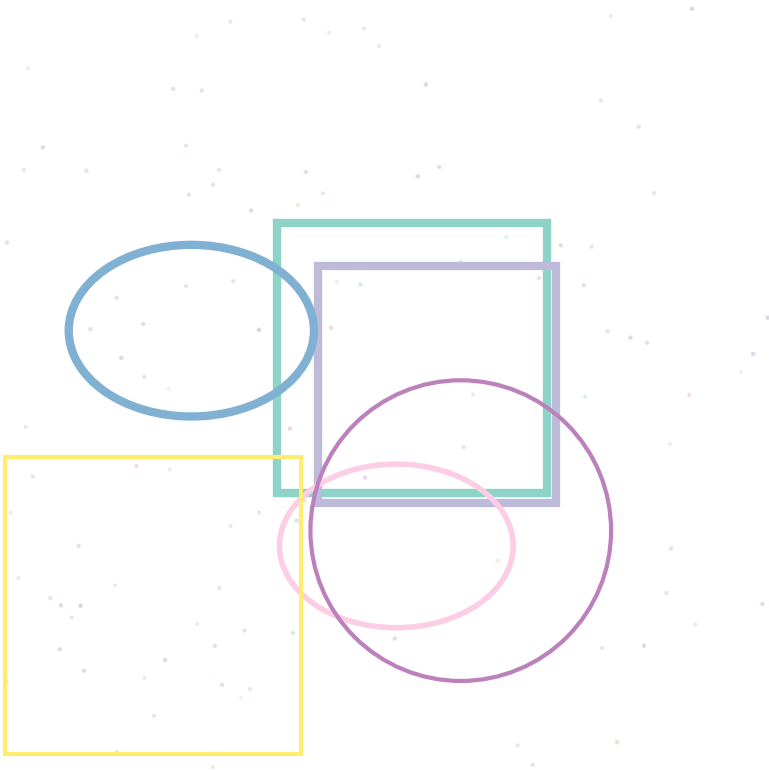[{"shape": "square", "thickness": 3, "radius": 0.88, "center": [0.535, 0.535]}, {"shape": "square", "thickness": 3, "radius": 0.77, "center": [0.568, 0.501]}, {"shape": "oval", "thickness": 3, "radius": 0.8, "center": [0.248, 0.571]}, {"shape": "oval", "thickness": 2, "radius": 0.76, "center": [0.515, 0.291]}, {"shape": "circle", "thickness": 1.5, "radius": 0.98, "center": [0.598, 0.311]}, {"shape": "square", "thickness": 1.5, "radius": 0.96, "center": [0.199, 0.214]}]